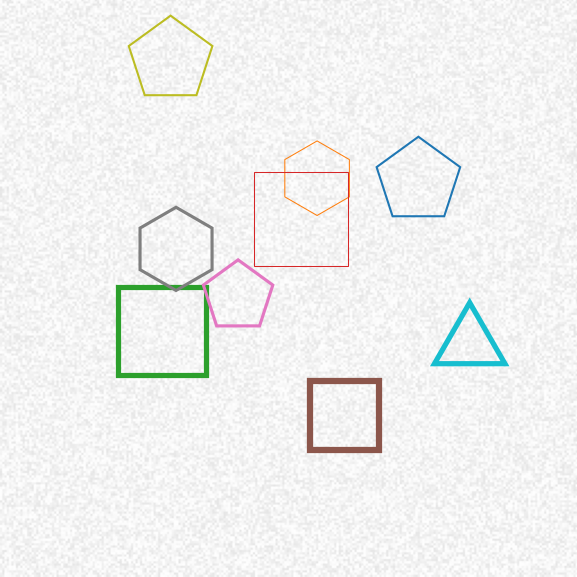[{"shape": "pentagon", "thickness": 1, "radius": 0.38, "center": [0.724, 0.686]}, {"shape": "hexagon", "thickness": 0.5, "radius": 0.32, "center": [0.549, 0.691]}, {"shape": "square", "thickness": 2.5, "radius": 0.38, "center": [0.281, 0.426]}, {"shape": "square", "thickness": 0.5, "radius": 0.41, "center": [0.521, 0.62]}, {"shape": "square", "thickness": 3, "radius": 0.3, "center": [0.596, 0.279]}, {"shape": "pentagon", "thickness": 1.5, "radius": 0.32, "center": [0.412, 0.486]}, {"shape": "hexagon", "thickness": 1.5, "radius": 0.36, "center": [0.305, 0.568]}, {"shape": "pentagon", "thickness": 1, "radius": 0.38, "center": [0.295, 0.896]}, {"shape": "triangle", "thickness": 2.5, "radius": 0.35, "center": [0.813, 0.405]}]